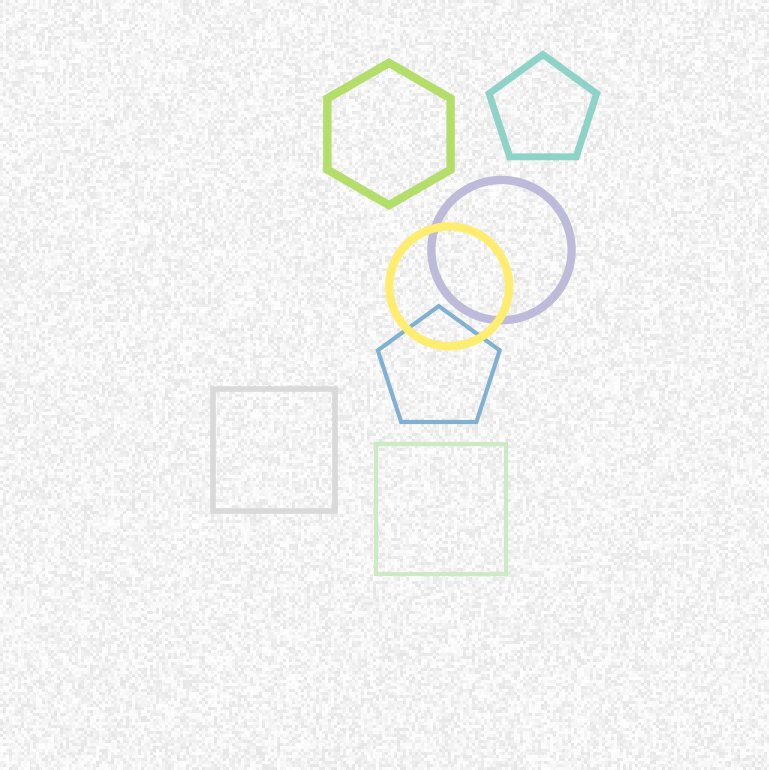[{"shape": "pentagon", "thickness": 2.5, "radius": 0.37, "center": [0.705, 0.856]}, {"shape": "circle", "thickness": 3, "radius": 0.46, "center": [0.651, 0.675]}, {"shape": "pentagon", "thickness": 1.5, "radius": 0.42, "center": [0.57, 0.519]}, {"shape": "hexagon", "thickness": 3, "radius": 0.46, "center": [0.505, 0.826]}, {"shape": "square", "thickness": 2, "radius": 0.39, "center": [0.356, 0.415]}, {"shape": "square", "thickness": 1.5, "radius": 0.42, "center": [0.573, 0.339]}, {"shape": "circle", "thickness": 3, "radius": 0.39, "center": [0.583, 0.628]}]